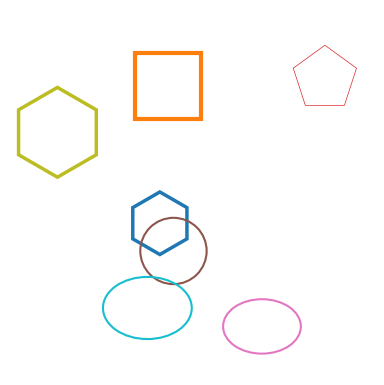[{"shape": "hexagon", "thickness": 2.5, "radius": 0.41, "center": [0.415, 0.42]}, {"shape": "square", "thickness": 3, "radius": 0.43, "center": [0.436, 0.776]}, {"shape": "pentagon", "thickness": 0.5, "radius": 0.43, "center": [0.844, 0.796]}, {"shape": "circle", "thickness": 1.5, "radius": 0.43, "center": [0.451, 0.348]}, {"shape": "oval", "thickness": 1.5, "radius": 0.5, "center": [0.68, 0.152]}, {"shape": "hexagon", "thickness": 2.5, "radius": 0.58, "center": [0.149, 0.656]}, {"shape": "oval", "thickness": 1.5, "radius": 0.58, "center": [0.383, 0.2]}]